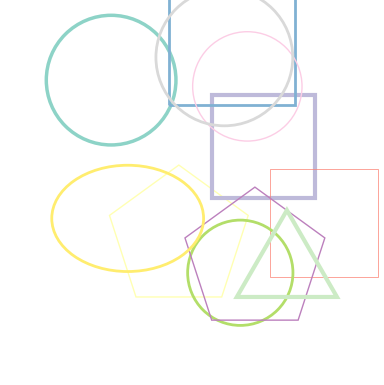[{"shape": "circle", "thickness": 2.5, "radius": 0.84, "center": [0.289, 0.792]}, {"shape": "pentagon", "thickness": 1, "radius": 0.95, "center": [0.465, 0.382]}, {"shape": "square", "thickness": 3, "radius": 0.67, "center": [0.684, 0.619]}, {"shape": "square", "thickness": 0.5, "radius": 0.7, "center": [0.843, 0.422]}, {"shape": "square", "thickness": 2, "radius": 0.82, "center": [0.603, 0.892]}, {"shape": "circle", "thickness": 2, "radius": 0.68, "center": [0.624, 0.292]}, {"shape": "circle", "thickness": 1, "radius": 0.71, "center": [0.642, 0.776]}, {"shape": "circle", "thickness": 2, "radius": 0.89, "center": [0.583, 0.851]}, {"shape": "pentagon", "thickness": 1, "radius": 0.95, "center": [0.662, 0.323]}, {"shape": "triangle", "thickness": 3, "radius": 0.75, "center": [0.745, 0.304]}, {"shape": "oval", "thickness": 2, "radius": 0.99, "center": [0.332, 0.433]}]